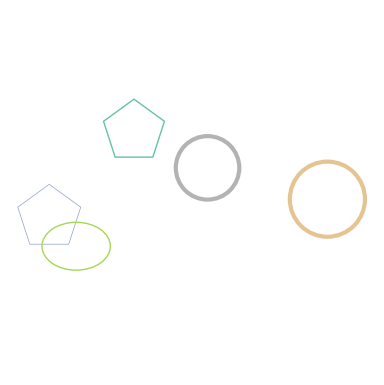[{"shape": "pentagon", "thickness": 1, "radius": 0.42, "center": [0.348, 0.659]}, {"shape": "pentagon", "thickness": 0.5, "radius": 0.43, "center": [0.128, 0.435]}, {"shape": "oval", "thickness": 1, "radius": 0.44, "center": [0.198, 0.36]}, {"shape": "circle", "thickness": 3, "radius": 0.49, "center": [0.85, 0.483]}, {"shape": "circle", "thickness": 3, "radius": 0.41, "center": [0.539, 0.564]}]